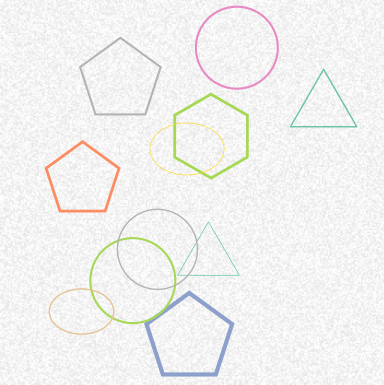[{"shape": "triangle", "thickness": 1, "radius": 0.5, "center": [0.841, 0.721]}, {"shape": "triangle", "thickness": 0.5, "radius": 0.46, "center": [0.541, 0.331]}, {"shape": "pentagon", "thickness": 2, "radius": 0.5, "center": [0.215, 0.532]}, {"shape": "pentagon", "thickness": 3, "radius": 0.58, "center": [0.492, 0.122]}, {"shape": "circle", "thickness": 1.5, "radius": 0.53, "center": [0.615, 0.876]}, {"shape": "hexagon", "thickness": 2, "radius": 0.54, "center": [0.548, 0.646]}, {"shape": "circle", "thickness": 1.5, "radius": 0.55, "center": [0.345, 0.271]}, {"shape": "oval", "thickness": 0.5, "radius": 0.48, "center": [0.486, 0.613]}, {"shape": "oval", "thickness": 1, "radius": 0.42, "center": [0.212, 0.191]}, {"shape": "circle", "thickness": 1, "radius": 0.52, "center": [0.409, 0.352]}, {"shape": "pentagon", "thickness": 1.5, "radius": 0.55, "center": [0.313, 0.792]}]